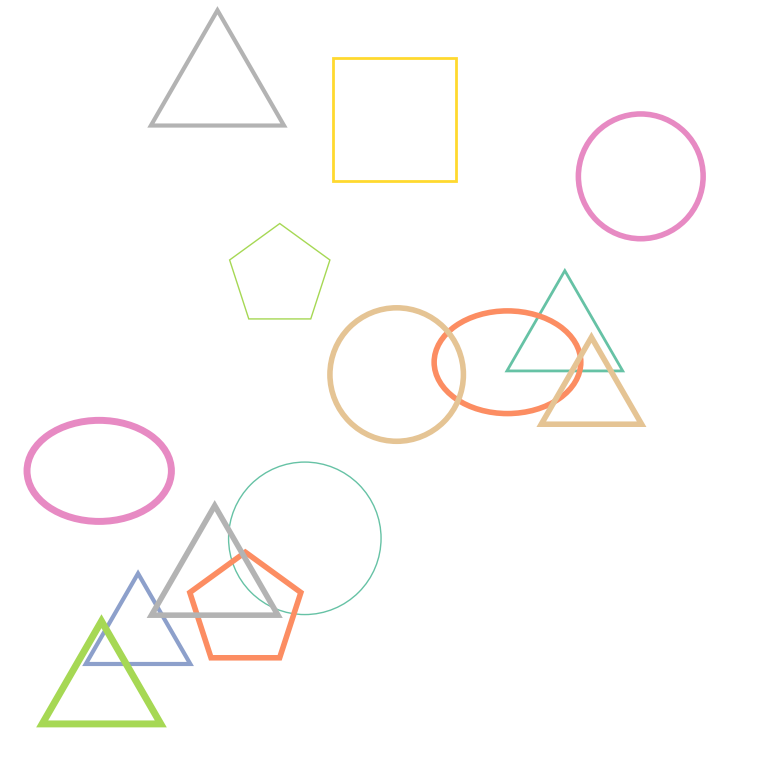[{"shape": "circle", "thickness": 0.5, "radius": 0.5, "center": [0.396, 0.301]}, {"shape": "triangle", "thickness": 1, "radius": 0.43, "center": [0.734, 0.562]}, {"shape": "oval", "thickness": 2, "radius": 0.48, "center": [0.659, 0.53]}, {"shape": "pentagon", "thickness": 2, "radius": 0.38, "center": [0.319, 0.207]}, {"shape": "triangle", "thickness": 1.5, "radius": 0.39, "center": [0.179, 0.177]}, {"shape": "circle", "thickness": 2, "radius": 0.41, "center": [0.832, 0.771]}, {"shape": "oval", "thickness": 2.5, "radius": 0.47, "center": [0.129, 0.388]}, {"shape": "triangle", "thickness": 2.5, "radius": 0.44, "center": [0.132, 0.104]}, {"shape": "pentagon", "thickness": 0.5, "radius": 0.34, "center": [0.363, 0.641]}, {"shape": "square", "thickness": 1, "radius": 0.4, "center": [0.512, 0.845]}, {"shape": "triangle", "thickness": 2, "radius": 0.38, "center": [0.768, 0.487]}, {"shape": "circle", "thickness": 2, "radius": 0.43, "center": [0.515, 0.514]}, {"shape": "triangle", "thickness": 2, "radius": 0.47, "center": [0.279, 0.248]}, {"shape": "triangle", "thickness": 1.5, "radius": 0.5, "center": [0.282, 0.887]}]